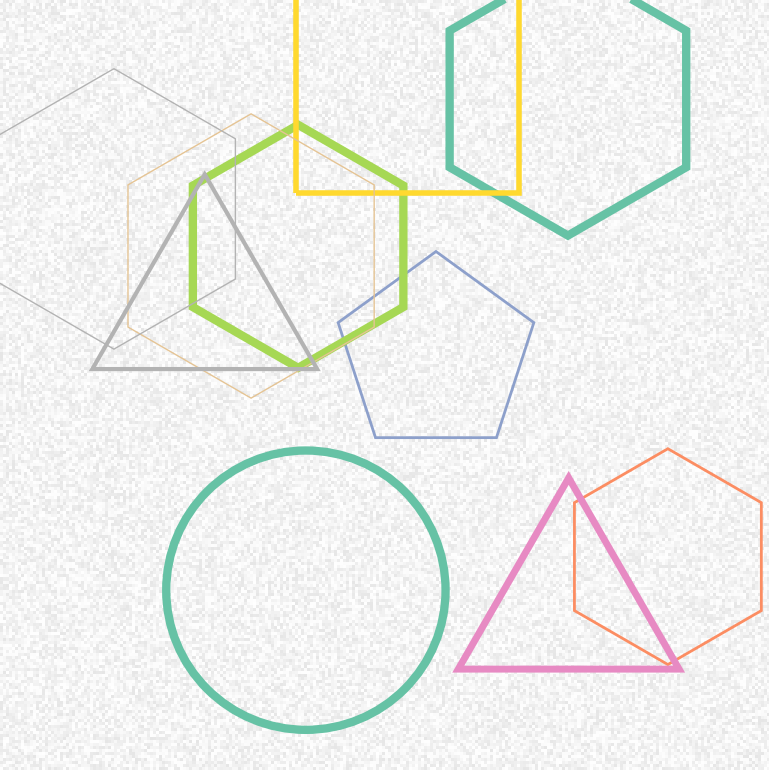[{"shape": "circle", "thickness": 3, "radius": 0.91, "center": [0.397, 0.234]}, {"shape": "hexagon", "thickness": 3, "radius": 0.89, "center": [0.738, 0.871]}, {"shape": "hexagon", "thickness": 1, "radius": 0.7, "center": [0.867, 0.277]}, {"shape": "pentagon", "thickness": 1, "radius": 0.67, "center": [0.566, 0.54]}, {"shape": "triangle", "thickness": 2.5, "radius": 0.83, "center": [0.739, 0.214]}, {"shape": "hexagon", "thickness": 3, "radius": 0.79, "center": [0.387, 0.68]}, {"shape": "square", "thickness": 2, "radius": 0.72, "center": [0.529, 0.895]}, {"shape": "hexagon", "thickness": 0.5, "radius": 0.92, "center": [0.326, 0.668]}, {"shape": "triangle", "thickness": 1.5, "radius": 0.84, "center": [0.266, 0.605]}, {"shape": "hexagon", "thickness": 0.5, "radius": 0.91, "center": [0.148, 0.729]}]